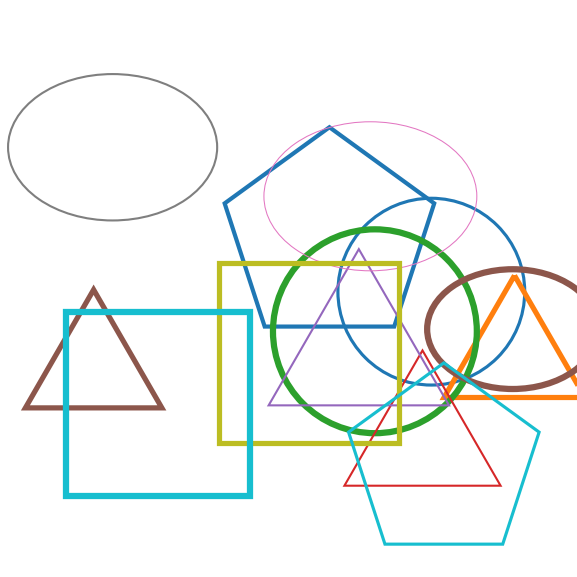[{"shape": "pentagon", "thickness": 2, "radius": 0.95, "center": [0.57, 0.588]}, {"shape": "circle", "thickness": 1.5, "radius": 0.81, "center": [0.747, 0.494]}, {"shape": "triangle", "thickness": 2.5, "radius": 0.7, "center": [0.891, 0.381]}, {"shape": "circle", "thickness": 3, "radius": 0.88, "center": [0.649, 0.426]}, {"shape": "triangle", "thickness": 1, "radius": 0.78, "center": [0.732, 0.236]}, {"shape": "triangle", "thickness": 1, "radius": 0.9, "center": [0.621, 0.387]}, {"shape": "oval", "thickness": 3, "radius": 0.74, "center": [0.888, 0.429]}, {"shape": "triangle", "thickness": 2.5, "radius": 0.68, "center": [0.162, 0.361]}, {"shape": "oval", "thickness": 0.5, "radius": 0.92, "center": [0.641, 0.659]}, {"shape": "oval", "thickness": 1, "radius": 0.91, "center": [0.195, 0.744]}, {"shape": "square", "thickness": 2.5, "radius": 0.78, "center": [0.534, 0.388]}, {"shape": "square", "thickness": 3, "radius": 0.8, "center": [0.274, 0.3]}, {"shape": "pentagon", "thickness": 1.5, "radius": 0.87, "center": [0.769, 0.197]}]